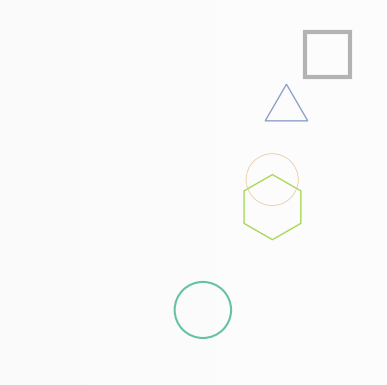[{"shape": "circle", "thickness": 1.5, "radius": 0.36, "center": [0.524, 0.195]}, {"shape": "triangle", "thickness": 1, "radius": 0.32, "center": [0.739, 0.718]}, {"shape": "hexagon", "thickness": 1, "radius": 0.42, "center": [0.703, 0.462]}, {"shape": "circle", "thickness": 0.5, "radius": 0.34, "center": [0.702, 0.533]}, {"shape": "square", "thickness": 3, "radius": 0.29, "center": [0.845, 0.858]}]